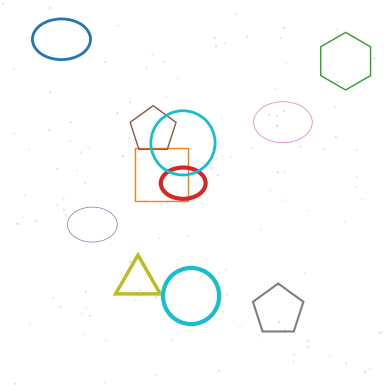[{"shape": "oval", "thickness": 2, "radius": 0.38, "center": [0.16, 0.898]}, {"shape": "square", "thickness": 1, "radius": 0.35, "center": [0.42, 0.547]}, {"shape": "hexagon", "thickness": 1, "radius": 0.37, "center": [0.898, 0.841]}, {"shape": "oval", "thickness": 3, "radius": 0.29, "center": [0.476, 0.524]}, {"shape": "oval", "thickness": 0.5, "radius": 0.32, "center": [0.24, 0.417]}, {"shape": "pentagon", "thickness": 1, "radius": 0.31, "center": [0.398, 0.663]}, {"shape": "oval", "thickness": 0.5, "radius": 0.38, "center": [0.735, 0.683]}, {"shape": "pentagon", "thickness": 1.5, "radius": 0.34, "center": [0.723, 0.195]}, {"shape": "triangle", "thickness": 2.5, "radius": 0.34, "center": [0.358, 0.27]}, {"shape": "circle", "thickness": 3, "radius": 0.36, "center": [0.496, 0.231]}, {"shape": "circle", "thickness": 2, "radius": 0.42, "center": [0.475, 0.629]}]